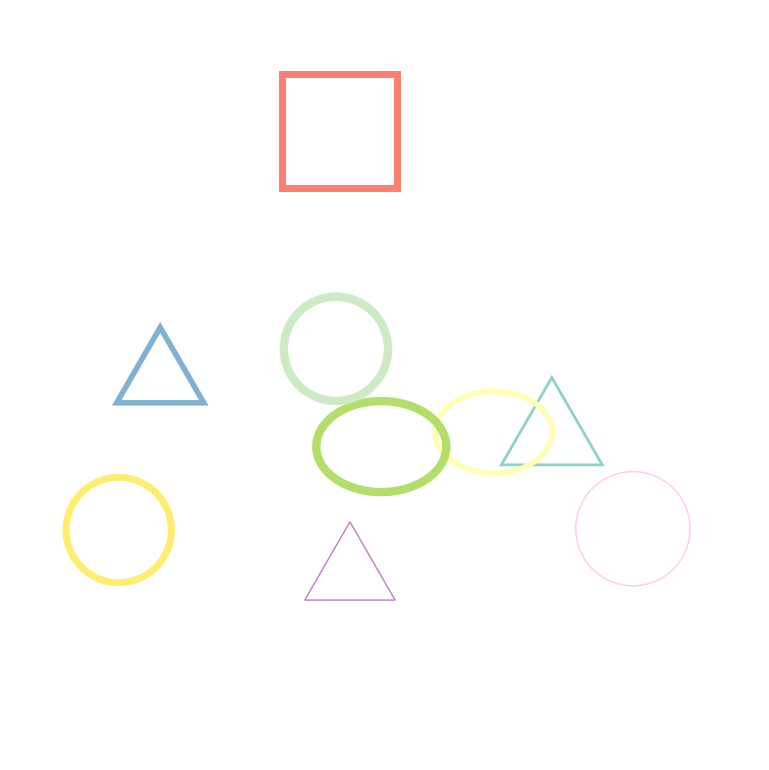[{"shape": "triangle", "thickness": 1, "radius": 0.38, "center": [0.717, 0.434]}, {"shape": "oval", "thickness": 2, "radius": 0.38, "center": [0.641, 0.439]}, {"shape": "square", "thickness": 2.5, "radius": 0.37, "center": [0.441, 0.83]}, {"shape": "triangle", "thickness": 2, "radius": 0.33, "center": [0.208, 0.509]}, {"shape": "oval", "thickness": 3, "radius": 0.42, "center": [0.495, 0.42]}, {"shape": "circle", "thickness": 0.5, "radius": 0.37, "center": [0.822, 0.313]}, {"shape": "triangle", "thickness": 0.5, "radius": 0.34, "center": [0.454, 0.255]}, {"shape": "circle", "thickness": 3, "radius": 0.34, "center": [0.436, 0.547]}, {"shape": "circle", "thickness": 2.5, "radius": 0.34, "center": [0.154, 0.312]}]